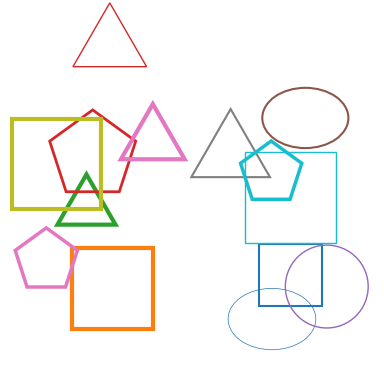[{"shape": "square", "thickness": 1.5, "radius": 0.41, "center": [0.754, 0.285]}, {"shape": "oval", "thickness": 0.5, "radius": 0.57, "center": [0.706, 0.171]}, {"shape": "square", "thickness": 3, "radius": 0.53, "center": [0.293, 0.25]}, {"shape": "triangle", "thickness": 3, "radius": 0.44, "center": [0.225, 0.46]}, {"shape": "pentagon", "thickness": 2, "radius": 0.59, "center": [0.241, 0.597]}, {"shape": "triangle", "thickness": 1, "radius": 0.55, "center": [0.285, 0.882]}, {"shape": "circle", "thickness": 1, "radius": 0.54, "center": [0.849, 0.256]}, {"shape": "oval", "thickness": 1.5, "radius": 0.56, "center": [0.793, 0.694]}, {"shape": "triangle", "thickness": 3, "radius": 0.48, "center": [0.397, 0.634]}, {"shape": "pentagon", "thickness": 2.5, "radius": 0.42, "center": [0.12, 0.323]}, {"shape": "triangle", "thickness": 1.5, "radius": 0.59, "center": [0.599, 0.599]}, {"shape": "square", "thickness": 3, "radius": 0.58, "center": [0.147, 0.575]}, {"shape": "pentagon", "thickness": 2.5, "radius": 0.42, "center": [0.704, 0.55]}, {"shape": "square", "thickness": 1, "radius": 0.59, "center": [0.754, 0.486]}]